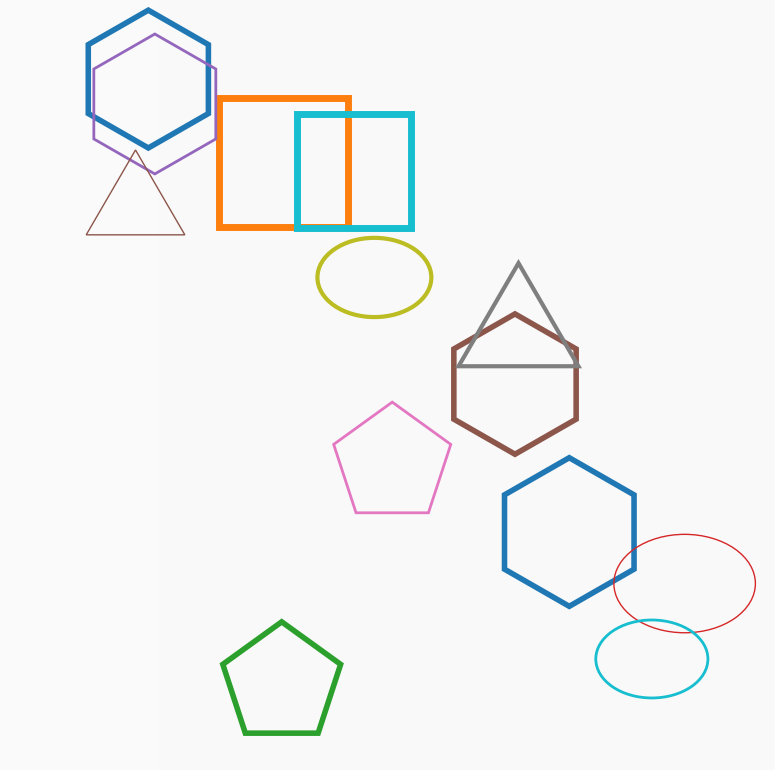[{"shape": "hexagon", "thickness": 2, "radius": 0.48, "center": [0.735, 0.309]}, {"shape": "hexagon", "thickness": 2, "radius": 0.45, "center": [0.191, 0.897]}, {"shape": "square", "thickness": 2.5, "radius": 0.42, "center": [0.366, 0.789]}, {"shape": "pentagon", "thickness": 2, "radius": 0.4, "center": [0.364, 0.113]}, {"shape": "oval", "thickness": 0.5, "radius": 0.46, "center": [0.883, 0.242]}, {"shape": "hexagon", "thickness": 1, "radius": 0.45, "center": [0.2, 0.865]}, {"shape": "hexagon", "thickness": 2, "radius": 0.46, "center": [0.665, 0.501]}, {"shape": "triangle", "thickness": 0.5, "radius": 0.37, "center": [0.175, 0.732]}, {"shape": "pentagon", "thickness": 1, "radius": 0.4, "center": [0.506, 0.398]}, {"shape": "triangle", "thickness": 1.5, "radius": 0.45, "center": [0.669, 0.569]}, {"shape": "oval", "thickness": 1.5, "radius": 0.37, "center": [0.483, 0.64]}, {"shape": "oval", "thickness": 1, "radius": 0.36, "center": [0.841, 0.144]}, {"shape": "square", "thickness": 2.5, "radius": 0.37, "center": [0.457, 0.777]}]